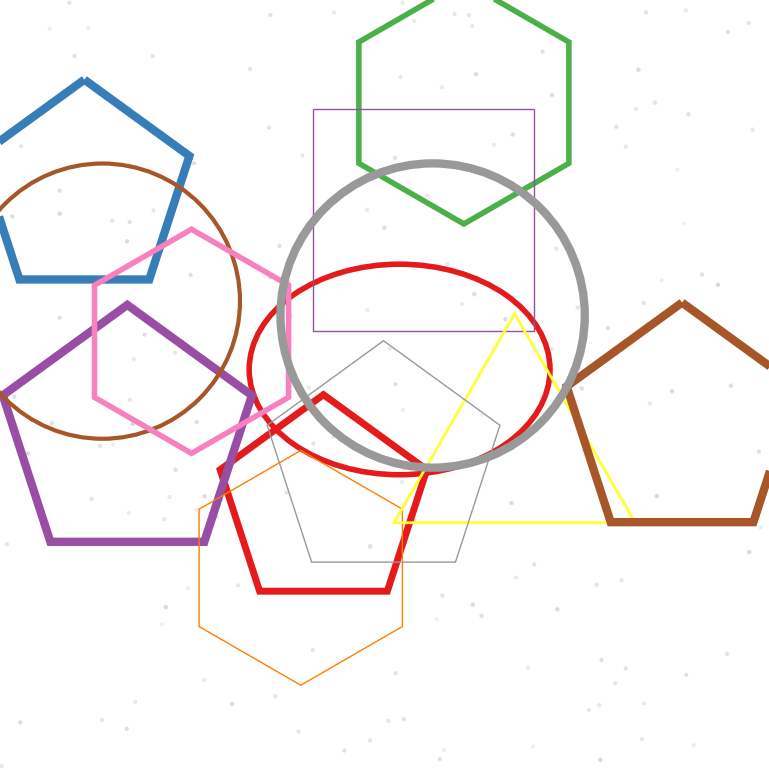[{"shape": "oval", "thickness": 2, "radius": 0.98, "center": [0.519, 0.52]}, {"shape": "pentagon", "thickness": 2.5, "radius": 0.71, "center": [0.42, 0.346]}, {"shape": "pentagon", "thickness": 3, "radius": 0.72, "center": [0.11, 0.753]}, {"shape": "hexagon", "thickness": 2, "radius": 0.79, "center": [0.602, 0.867]}, {"shape": "square", "thickness": 0.5, "radius": 0.72, "center": [0.55, 0.714]}, {"shape": "pentagon", "thickness": 3, "radius": 0.85, "center": [0.165, 0.434]}, {"shape": "hexagon", "thickness": 0.5, "radius": 0.76, "center": [0.391, 0.263]}, {"shape": "triangle", "thickness": 1, "radius": 0.9, "center": [0.668, 0.412]}, {"shape": "pentagon", "thickness": 3, "radius": 0.79, "center": [0.886, 0.449]}, {"shape": "circle", "thickness": 1.5, "radius": 0.89, "center": [0.133, 0.609]}, {"shape": "hexagon", "thickness": 2, "radius": 0.73, "center": [0.249, 0.557]}, {"shape": "circle", "thickness": 3, "radius": 0.99, "center": [0.562, 0.59]}, {"shape": "pentagon", "thickness": 0.5, "radius": 0.79, "center": [0.498, 0.399]}]